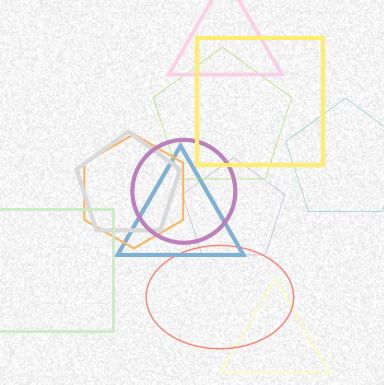[{"shape": "pentagon", "thickness": 0.5, "radius": 0.81, "center": [0.897, 0.582]}, {"shape": "triangle", "thickness": 1, "radius": 0.81, "center": [0.714, 0.114]}, {"shape": "pentagon", "thickness": 0.5, "radius": 0.7, "center": [0.607, 0.451]}, {"shape": "oval", "thickness": 1, "radius": 0.96, "center": [0.571, 0.228]}, {"shape": "triangle", "thickness": 3, "radius": 0.94, "center": [0.469, 0.432]}, {"shape": "hexagon", "thickness": 1.5, "radius": 0.74, "center": [0.347, 0.503]}, {"shape": "pentagon", "thickness": 0.5, "radius": 0.95, "center": [0.578, 0.688]}, {"shape": "triangle", "thickness": 2.5, "radius": 0.85, "center": [0.585, 0.891]}, {"shape": "pentagon", "thickness": 3, "radius": 0.71, "center": [0.333, 0.516]}, {"shape": "circle", "thickness": 3, "radius": 0.67, "center": [0.478, 0.503]}, {"shape": "square", "thickness": 2, "radius": 0.79, "center": [0.136, 0.299]}, {"shape": "square", "thickness": 3, "radius": 0.82, "center": [0.676, 0.736]}]